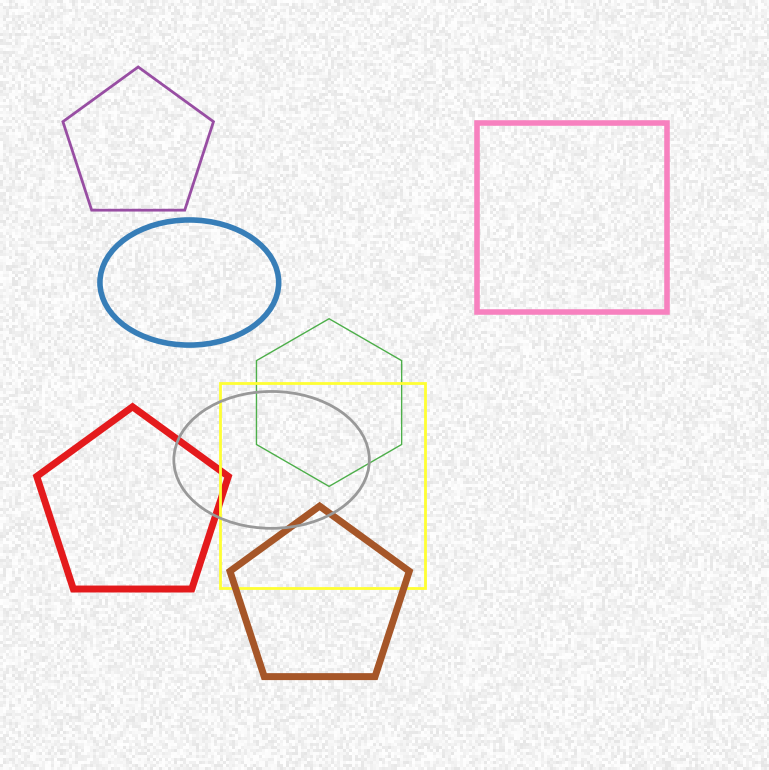[{"shape": "pentagon", "thickness": 2.5, "radius": 0.65, "center": [0.172, 0.341]}, {"shape": "oval", "thickness": 2, "radius": 0.58, "center": [0.246, 0.633]}, {"shape": "hexagon", "thickness": 0.5, "radius": 0.54, "center": [0.427, 0.477]}, {"shape": "pentagon", "thickness": 1, "radius": 0.51, "center": [0.179, 0.81]}, {"shape": "square", "thickness": 1, "radius": 0.67, "center": [0.419, 0.369]}, {"shape": "pentagon", "thickness": 2.5, "radius": 0.61, "center": [0.415, 0.22]}, {"shape": "square", "thickness": 2, "radius": 0.62, "center": [0.743, 0.717]}, {"shape": "oval", "thickness": 1, "radius": 0.63, "center": [0.353, 0.403]}]